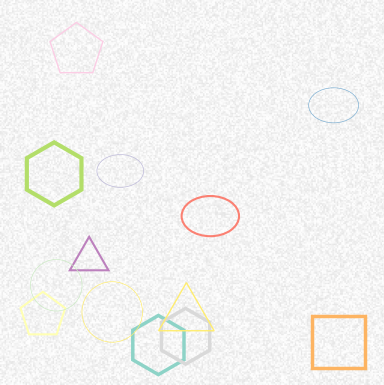[{"shape": "hexagon", "thickness": 2.5, "radius": 0.38, "center": [0.411, 0.104]}, {"shape": "pentagon", "thickness": 1.5, "radius": 0.31, "center": [0.111, 0.181]}, {"shape": "oval", "thickness": 0.5, "radius": 0.3, "center": [0.312, 0.556]}, {"shape": "oval", "thickness": 1.5, "radius": 0.37, "center": [0.546, 0.439]}, {"shape": "oval", "thickness": 0.5, "radius": 0.32, "center": [0.867, 0.726]}, {"shape": "square", "thickness": 2.5, "radius": 0.34, "center": [0.879, 0.112]}, {"shape": "hexagon", "thickness": 3, "radius": 0.41, "center": [0.141, 0.548]}, {"shape": "pentagon", "thickness": 1, "radius": 0.36, "center": [0.199, 0.87]}, {"shape": "hexagon", "thickness": 2.5, "radius": 0.36, "center": [0.482, 0.127]}, {"shape": "triangle", "thickness": 1.5, "radius": 0.29, "center": [0.232, 0.327]}, {"shape": "circle", "thickness": 0.5, "radius": 0.33, "center": [0.146, 0.259]}, {"shape": "triangle", "thickness": 1, "radius": 0.42, "center": [0.484, 0.183]}, {"shape": "circle", "thickness": 0.5, "radius": 0.39, "center": [0.292, 0.19]}]